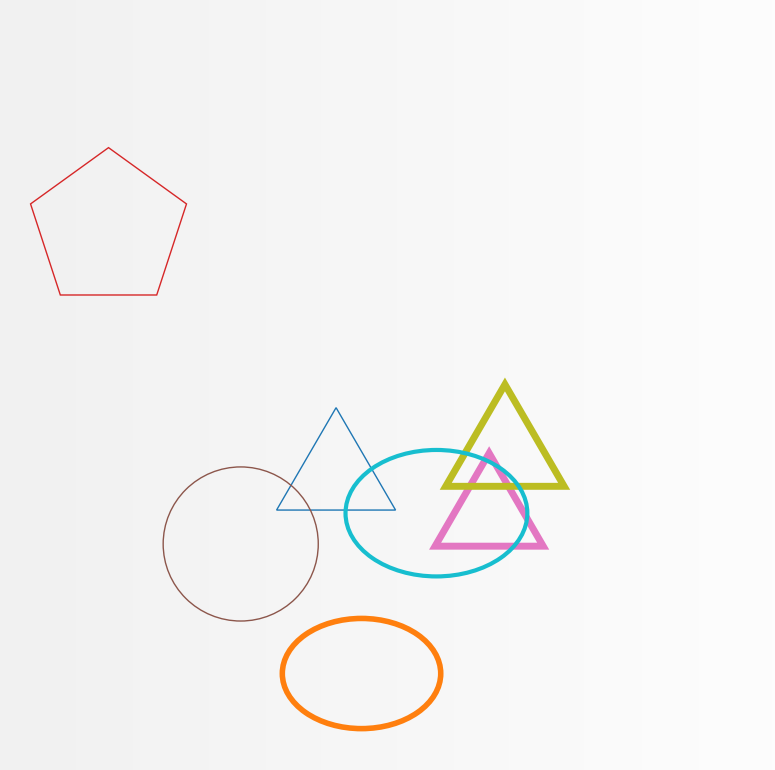[{"shape": "triangle", "thickness": 0.5, "radius": 0.44, "center": [0.434, 0.382]}, {"shape": "oval", "thickness": 2, "radius": 0.51, "center": [0.466, 0.125]}, {"shape": "pentagon", "thickness": 0.5, "radius": 0.53, "center": [0.14, 0.702]}, {"shape": "circle", "thickness": 0.5, "radius": 0.5, "center": [0.311, 0.294]}, {"shape": "triangle", "thickness": 2.5, "radius": 0.4, "center": [0.631, 0.331]}, {"shape": "triangle", "thickness": 2.5, "radius": 0.44, "center": [0.652, 0.413]}, {"shape": "oval", "thickness": 1.5, "radius": 0.59, "center": [0.563, 0.334]}]